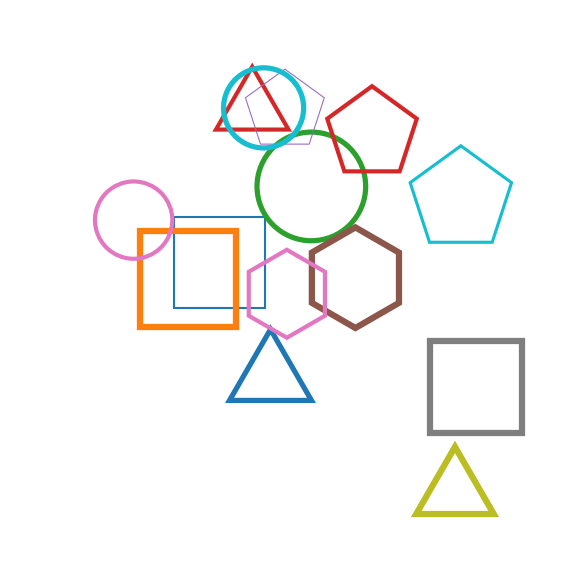[{"shape": "square", "thickness": 1, "radius": 0.4, "center": [0.38, 0.544]}, {"shape": "triangle", "thickness": 2.5, "radius": 0.41, "center": [0.468, 0.347]}, {"shape": "square", "thickness": 3, "radius": 0.42, "center": [0.326, 0.516]}, {"shape": "circle", "thickness": 2.5, "radius": 0.47, "center": [0.539, 0.676]}, {"shape": "pentagon", "thickness": 2, "radius": 0.41, "center": [0.644, 0.768]}, {"shape": "triangle", "thickness": 2, "radius": 0.36, "center": [0.437, 0.811]}, {"shape": "pentagon", "thickness": 0.5, "radius": 0.36, "center": [0.493, 0.808]}, {"shape": "hexagon", "thickness": 3, "radius": 0.44, "center": [0.615, 0.518]}, {"shape": "hexagon", "thickness": 2, "radius": 0.38, "center": [0.497, 0.49]}, {"shape": "circle", "thickness": 2, "radius": 0.33, "center": [0.231, 0.618]}, {"shape": "square", "thickness": 3, "radius": 0.4, "center": [0.824, 0.329]}, {"shape": "triangle", "thickness": 3, "radius": 0.39, "center": [0.788, 0.148]}, {"shape": "circle", "thickness": 2.5, "radius": 0.35, "center": [0.456, 0.812]}, {"shape": "pentagon", "thickness": 1.5, "radius": 0.46, "center": [0.798, 0.654]}]